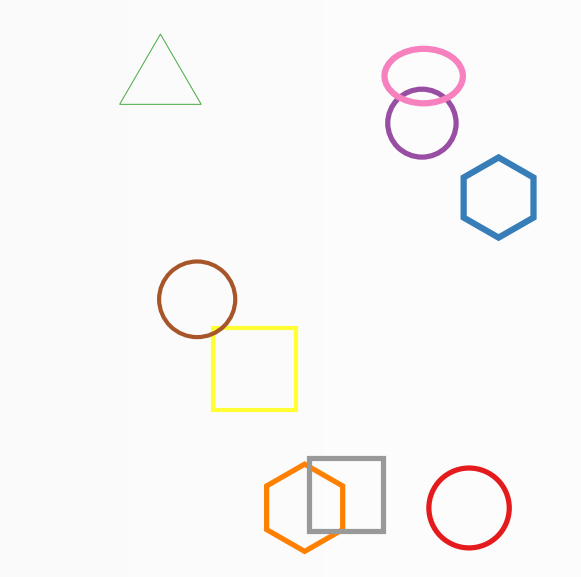[{"shape": "circle", "thickness": 2.5, "radius": 0.35, "center": [0.807, 0.12]}, {"shape": "hexagon", "thickness": 3, "radius": 0.35, "center": [0.858, 0.657]}, {"shape": "triangle", "thickness": 0.5, "radius": 0.41, "center": [0.276, 0.859]}, {"shape": "circle", "thickness": 2.5, "radius": 0.29, "center": [0.726, 0.786]}, {"shape": "hexagon", "thickness": 2.5, "radius": 0.38, "center": [0.524, 0.12]}, {"shape": "square", "thickness": 2, "radius": 0.36, "center": [0.438, 0.36]}, {"shape": "circle", "thickness": 2, "radius": 0.33, "center": [0.339, 0.481]}, {"shape": "oval", "thickness": 3, "radius": 0.34, "center": [0.729, 0.867]}, {"shape": "square", "thickness": 2.5, "radius": 0.32, "center": [0.595, 0.143]}]